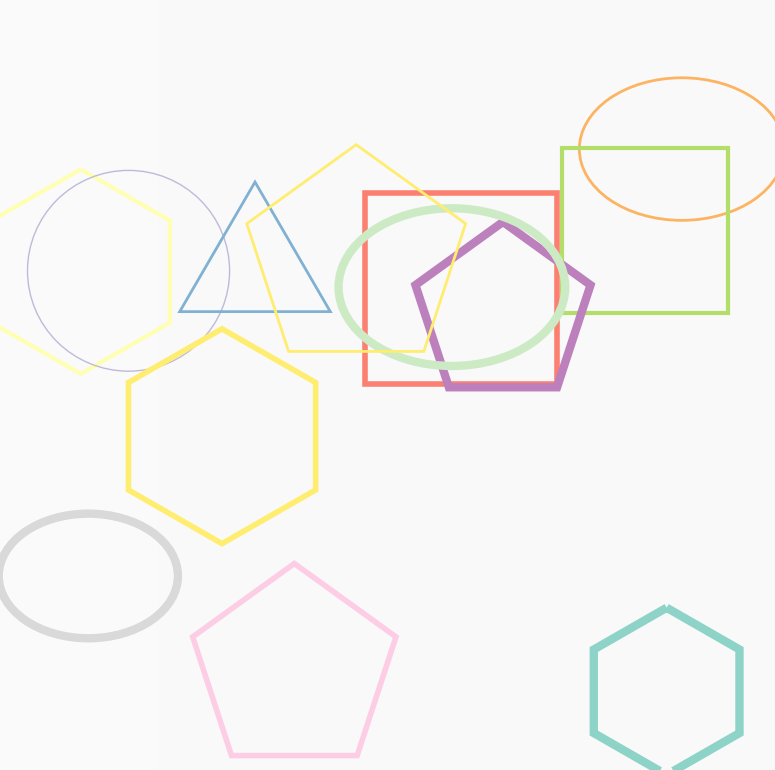[{"shape": "hexagon", "thickness": 3, "radius": 0.54, "center": [0.86, 0.102]}, {"shape": "hexagon", "thickness": 1.5, "radius": 0.66, "center": [0.104, 0.647]}, {"shape": "circle", "thickness": 0.5, "radius": 0.65, "center": [0.166, 0.648]}, {"shape": "square", "thickness": 2, "radius": 0.62, "center": [0.595, 0.625]}, {"shape": "triangle", "thickness": 1, "radius": 0.56, "center": [0.329, 0.651]}, {"shape": "oval", "thickness": 1, "radius": 0.66, "center": [0.88, 0.806]}, {"shape": "square", "thickness": 1.5, "radius": 0.54, "center": [0.832, 0.701]}, {"shape": "pentagon", "thickness": 2, "radius": 0.69, "center": [0.38, 0.13]}, {"shape": "oval", "thickness": 3, "radius": 0.58, "center": [0.114, 0.252]}, {"shape": "pentagon", "thickness": 3, "radius": 0.59, "center": [0.649, 0.593]}, {"shape": "oval", "thickness": 3, "radius": 0.73, "center": [0.583, 0.627]}, {"shape": "pentagon", "thickness": 1, "radius": 0.74, "center": [0.46, 0.664]}, {"shape": "hexagon", "thickness": 2, "radius": 0.7, "center": [0.286, 0.433]}]